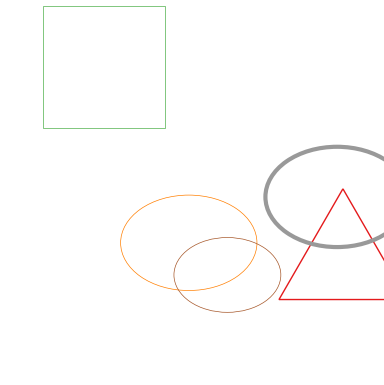[{"shape": "triangle", "thickness": 1, "radius": 0.96, "center": [0.891, 0.318]}, {"shape": "square", "thickness": 0.5, "radius": 0.79, "center": [0.27, 0.826]}, {"shape": "oval", "thickness": 0.5, "radius": 0.89, "center": [0.49, 0.369]}, {"shape": "oval", "thickness": 0.5, "radius": 0.69, "center": [0.591, 0.286]}, {"shape": "oval", "thickness": 3, "radius": 0.93, "center": [0.875, 0.489]}]